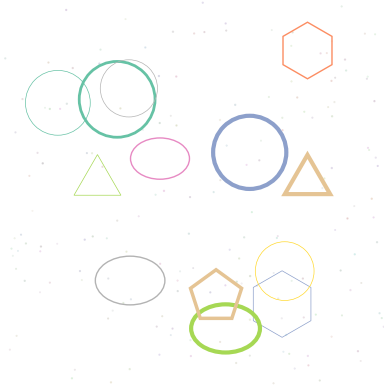[{"shape": "circle", "thickness": 2, "radius": 0.49, "center": [0.304, 0.742]}, {"shape": "circle", "thickness": 0.5, "radius": 0.42, "center": [0.15, 0.733]}, {"shape": "hexagon", "thickness": 1, "radius": 0.37, "center": [0.799, 0.869]}, {"shape": "hexagon", "thickness": 0.5, "radius": 0.43, "center": [0.733, 0.21]}, {"shape": "circle", "thickness": 3, "radius": 0.48, "center": [0.649, 0.604]}, {"shape": "oval", "thickness": 1, "radius": 0.38, "center": [0.416, 0.588]}, {"shape": "triangle", "thickness": 0.5, "radius": 0.35, "center": [0.253, 0.528]}, {"shape": "oval", "thickness": 3, "radius": 0.45, "center": [0.586, 0.147]}, {"shape": "circle", "thickness": 0.5, "radius": 0.38, "center": [0.739, 0.296]}, {"shape": "triangle", "thickness": 3, "radius": 0.34, "center": [0.799, 0.53]}, {"shape": "pentagon", "thickness": 2.5, "radius": 0.35, "center": [0.561, 0.23]}, {"shape": "circle", "thickness": 0.5, "radius": 0.37, "center": [0.335, 0.77]}, {"shape": "oval", "thickness": 1, "radius": 0.45, "center": [0.338, 0.271]}]